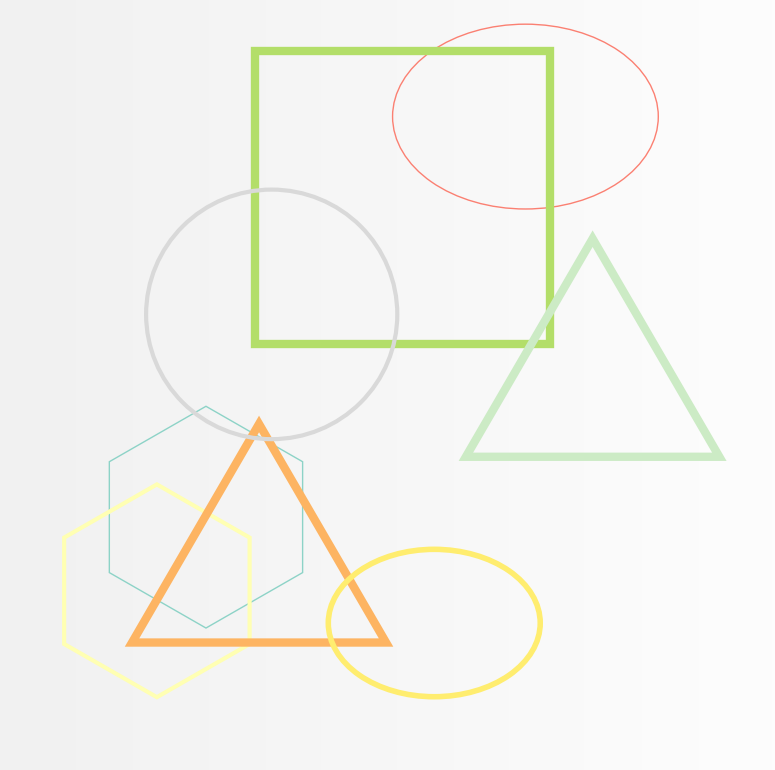[{"shape": "hexagon", "thickness": 0.5, "radius": 0.72, "center": [0.266, 0.328]}, {"shape": "hexagon", "thickness": 1.5, "radius": 0.69, "center": [0.202, 0.233]}, {"shape": "oval", "thickness": 0.5, "radius": 0.86, "center": [0.678, 0.849]}, {"shape": "triangle", "thickness": 3, "radius": 0.95, "center": [0.334, 0.26]}, {"shape": "square", "thickness": 3, "radius": 0.95, "center": [0.519, 0.744]}, {"shape": "circle", "thickness": 1.5, "radius": 0.81, "center": [0.351, 0.592]}, {"shape": "triangle", "thickness": 3, "radius": 0.94, "center": [0.765, 0.501]}, {"shape": "oval", "thickness": 2, "radius": 0.68, "center": [0.56, 0.191]}]